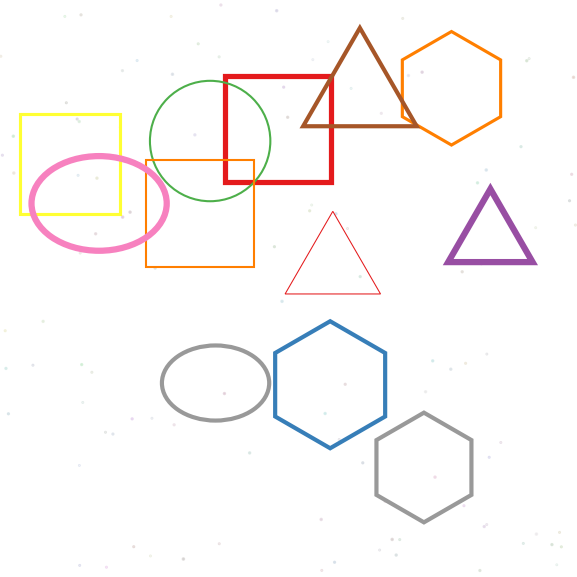[{"shape": "triangle", "thickness": 0.5, "radius": 0.48, "center": [0.576, 0.538]}, {"shape": "square", "thickness": 2.5, "radius": 0.46, "center": [0.481, 0.776]}, {"shape": "hexagon", "thickness": 2, "radius": 0.55, "center": [0.572, 0.333]}, {"shape": "circle", "thickness": 1, "radius": 0.52, "center": [0.364, 0.755]}, {"shape": "triangle", "thickness": 3, "radius": 0.42, "center": [0.849, 0.587]}, {"shape": "hexagon", "thickness": 1.5, "radius": 0.49, "center": [0.782, 0.846]}, {"shape": "square", "thickness": 1, "radius": 0.46, "center": [0.347, 0.63]}, {"shape": "square", "thickness": 1.5, "radius": 0.43, "center": [0.122, 0.715]}, {"shape": "triangle", "thickness": 2, "radius": 0.57, "center": [0.623, 0.837]}, {"shape": "oval", "thickness": 3, "radius": 0.59, "center": [0.172, 0.647]}, {"shape": "oval", "thickness": 2, "radius": 0.46, "center": [0.373, 0.336]}, {"shape": "hexagon", "thickness": 2, "radius": 0.47, "center": [0.734, 0.19]}]